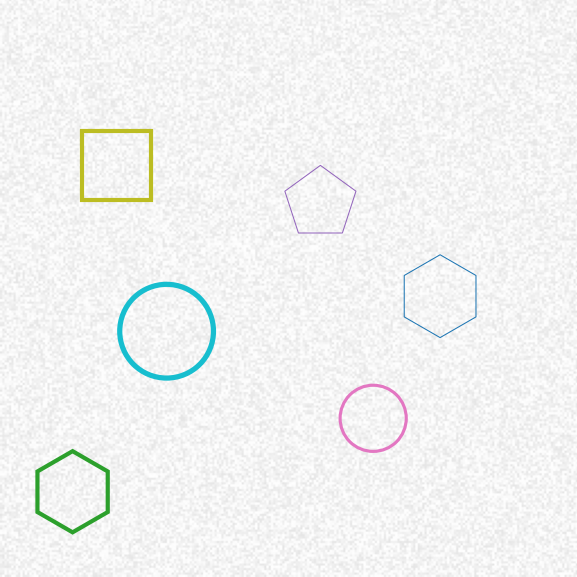[{"shape": "hexagon", "thickness": 0.5, "radius": 0.36, "center": [0.762, 0.486]}, {"shape": "hexagon", "thickness": 2, "radius": 0.35, "center": [0.126, 0.148]}, {"shape": "pentagon", "thickness": 0.5, "radius": 0.32, "center": [0.555, 0.648]}, {"shape": "circle", "thickness": 1.5, "radius": 0.29, "center": [0.646, 0.275]}, {"shape": "square", "thickness": 2, "radius": 0.3, "center": [0.202, 0.712]}, {"shape": "circle", "thickness": 2.5, "radius": 0.41, "center": [0.289, 0.426]}]